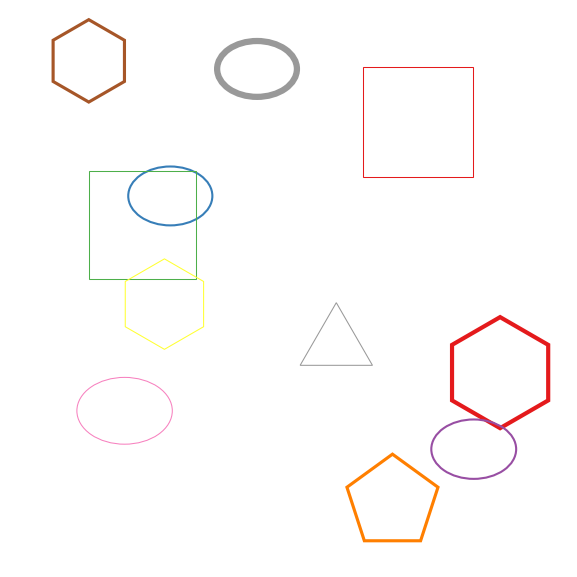[{"shape": "hexagon", "thickness": 2, "radius": 0.48, "center": [0.866, 0.354]}, {"shape": "square", "thickness": 0.5, "radius": 0.48, "center": [0.724, 0.788]}, {"shape": "oval", "thickness": 1, "radius": 0.36, "center": [0.295, 0.66]}, {"shape": "square", "thickness": 0.5, "radius": 0.47, "center": [0.247, 0.609]}, {"shape": "oval", "thickness": 1, "radius": 0.37, "center": [0.82, 0.221]}, {"shape": "pentagon", "thickness": 1.5, "radius": 0.41, "center": [0.68, 0.13]}, {"shape": "hexagon", "thickness": 0.5, "radius": 0.39, "center": [0.285, 0.473]}, {"shape": "hexagon", "thickness": 1.5, "radius": 0.36, "center": [0.154, 0.894]}, {"shape": "oval", "thickness": 0.5, "radius": 0.41, "center": [0.216, 0.288]}, {"shape": "oval", "thickness": 3, "radius": 0.35, "center": [0.445, 0.88]}, {"shape": "triangle", "thickness": 0.5, "radius": 0.36, "center": [0.582, 0.403]}]